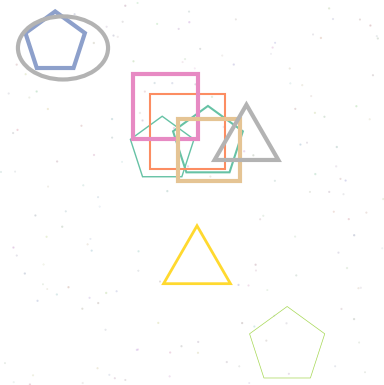[{"shape": "pentagon", "thickness": 1, "radius": 0.43, "center": [0.421, 0.611]}, {"shape": "pentagon", "thickness": 1.5, "radius": 0.48, "center": [0.54, 0.63]}, {"shape": "square", "thickness": 1.5, "radius": 0.48, "center": [0.487, 0.659]}, {"shape": "pentagon", "thickness": 3, "radius": 0.41, "center": [0.143, 0.889]}, {"shape": "square", "thickness": 3, "radius": 0.42, "center": [0.43, 0.723]}, {"shape": "pentagon", "thickness": 0.5, "radius": 0.51, "center": [0.746, 0.101]}, {"shape": "triangle", "thickness": 2, "radius": 0.5, "center": [0.512, 0.313]}, {"shape": "square", "thickness": 3, "radius": 0.4, "center": [0.542, 0.611]}, {"shape": "oval", "thickness": 3, "radius": 0.59, "center": [0.164, 0.875]}, {"shape": "triangle", "thickness": 3, "radius": 0.48, "center": [0.64, 0.632]}]